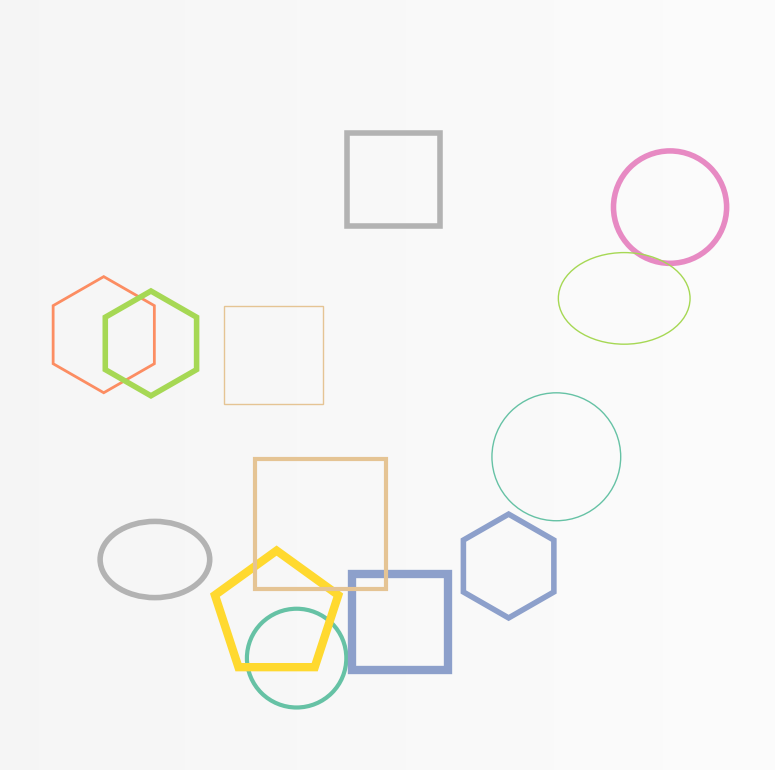[{"shape": "circle", "thickness": 0.5, "radius": 0.42, "center": [0.718, 0.407]}, {"shape": "circle", "thickness": 1.5, "radius": 0.32, "center": [0.383, 0.145]}, {"shape": "hexagon", "thickness": 1, "radius": 0.38, "center": [0.134, 0.565]}, {"shape": "hexagon", "thickness": 2, "radius": 0.34, "center": [0.656, 0.265]}, {"shape": "square", "thickness": 3, "radius": 0.31, "center": [0.516, 0.192]}, {"shape": "circle", "thickness": 2, "radius": 0.36, "center": [0.865, 0.731]}, {"shape": "oval", "thickness": 0.5, "radius": 0.42, "center": [0.805, 0.612]}, {"shape": "hexagon", "thickness": 2, "radius": 0.34, "center": [0.195, 0.554]}, {"shape": "pentagon", "thickness": 3, "radius": 0.42, "center": [0.357, 0.201]}, {"shape": "square", "thickness": 1.5, "radius": 0.42, "center": [0.414, 0.32]}, {"shape": "square", "thickness": 0.5, "radius": 0.32, "center": [0.353, 0.539]}, {"shape": "oval", "thickness": 2, "radius": 0.35, "center": [0.2, 0.273]}, {"shape": "square", "thickness": 2, "radius": 0.3, "center": [0.508, 0.767]}]